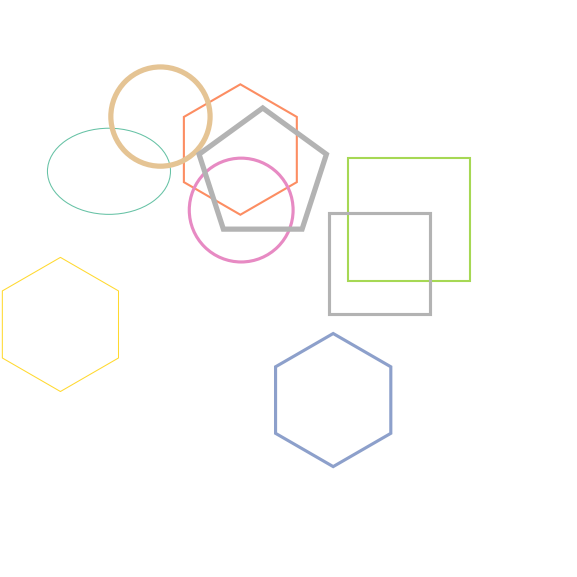[{"shape": "oval", "thickness": 0.5, "radius": 0.53, "center": [0.189, 0.703]}, {"shape": "hexagon", "thickness": 1, "radius": 0.56, "center": [0.416, 0.74]}, {"shape": "hexagon", "thickness": 1.5, "radius": 0.58, "center": [0.577, 0.306]}, {"shape": "circle", "thickness": 1.5, "radius": 0.45, "center": [0.418, 0.635]}, {"shape": "square", "thickness": 1, "radius": 0.53, "center": [0.708, 0.619]}, {"shape": "hexagon", "thickness": 0.5, "radius": 0.58, "center": [0.105, 0.437]}, {"shape": "circle", "thickness": 2.5, "radius": 0.43, "center": [0.278, 0.797]}, {"shape": "square", "thickness": 1.5, "radius": 0.44, "center": [0.657, 0.543]}, {"shape": "pentagon", "thickness": 2.5, "radius": 0.58, "center": [0.455, 0.696]}]